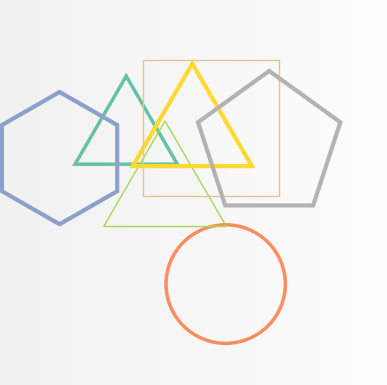[{"shape": "triangle", "thickness": 2.5, "radius": 0.76, "center": [0.326, 0.65]}, {"shape": "circle", "thickness": 2.5, "radius": 0.77, "center": [0.582, 0.262]}, {"shape": "hexagon", "thickness": 3, "radius": 0.86, "center": [0.154, 0.589]}, {"shape": "triangle", "thickness": 1, "radius": 0.91, "center": [0.426, 0.503]}, {"shape": "triangle", "thickness": 3, "radius": 0.89, "center": [0.496, 0.657]}, {"shape": "square", "thickness": 1, "radius": 0.88, "center": [0.544, 0.668]}, {"shape": "pentagon", "thickness": 3, "radius": 0.97, "center": [0.695, 0.623]}]